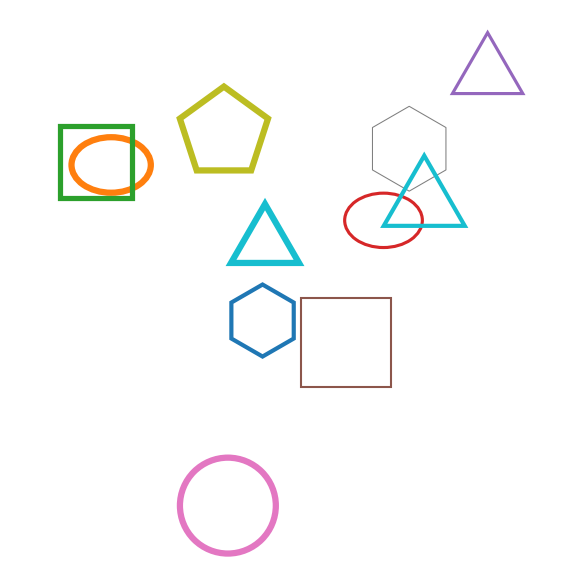[{"shape": "hexagon", "thickness": 2, "radius": 0.31, "center": [0.455, 0.444]}, {"shape": "oval", "thickness": 3, "radius": 0.34, "center": [0.192, 0.713]}, {"shape": "square", "thickness": 2.5, "radius": 0.31, "center": [0.167, 0.718]}, {"shape": "oval", "thickness": 1.5, "radius": 0.34, "center": [0.664, 0.618]}, {"shape": "triangle", "thickness": 1.5, "radius": 0.35, "center": [0.844, 0.872]}, {"shape": "square", "thickness": 1, "radius": 0.39, "center": [0.599, 0.406]}, {"shape": "circle", "thickness": 3, "radius": 0.42, "center": [0.395, 0.124]}, {"shape": "hexagon", "thickness": 0.5, "radius": 0.37, "center": [0.709, 0.742]}, {"shape": "pentagon", "thickness": 3, "radius": 0.4, "center": [0.388, 0.769]}, {"shape": "triangle", "thickness": 3, "radius": 0.34, "center": [0.459, 0.578]}, {"shape": "triangle", "thickness": 2, "radius": 0.4, "center": [0.735, 0.649]}]